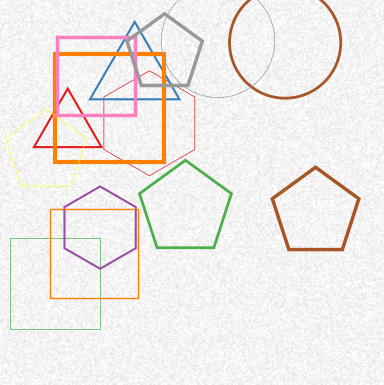[{"shape": "triangle", "thickness": 1.5, "radius": 0.51, "center": [0.176, 0.669]}, {"shape": "hexagon", "thickness": 0.5, "radius": 0.68, "center": [0.388, 0.68]}, {"shape": "triangle", "thickness": 1.5, "radius": 0.67, "center": [0.35, 0.809]}, {"shape": "pentagon", "thickness": 2, "radius": 0.63, "center": [0.482, 0.458]}, {"shape": "square", "thickness": 0.5, "radius": 0.59, "center": [0.143, 0.263]}, {"shape": "hexagon", "thickness": 1.5, "radius": 0.53, "center": [0.26, 0.409]}, {"shape": "square", "thickness": 1, "radius": 0.58, "center": [0.244, 0.34]}, {"shape": "square", "thickness": 3, "radius": 0.7, "center": [0.285, 0.719]}, {"shape": "pentagon", "thickness": 0.5, "radius": 0.55, "center": [0.12, 0.606]}, {"shape": "circle", "thickness": 2, "radius": 0.72, "center": [0.741, 0.889]}, {"shape": "pentagon", "thickness": 2.5, "radius": 0.59, "center": [0.82, 0.447]}, {"shape": "square", "thickness": 2.5, "radius": 0.51, "center": [0.25, 0.804]}, {"shape": "circle", "thickness": 0.5, "radius": 0.74, "center": [0.566, 0.894]}, {"shape": "pentagon", "thickness": 2.5, "radius": 0.51, "center": [0.428, 0.861]}]